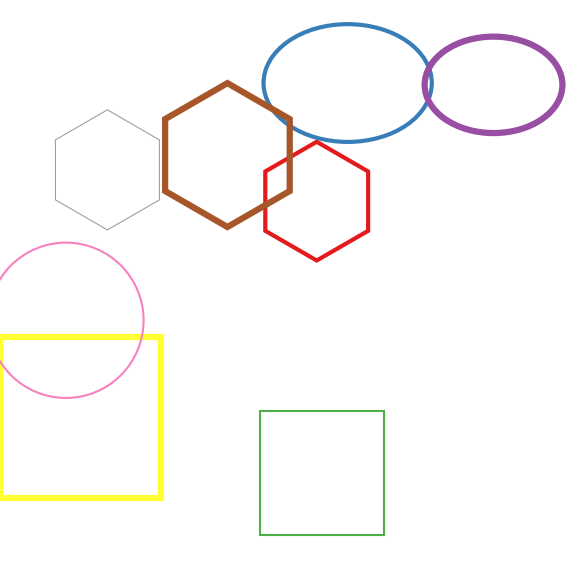[{"shape": "hexagon", "thickness": 2, "radius": 0.51, "center": [0.548, 0.651]}, {"shape": "oval", "thickness": 2, "radius": 0.73, "center": [0.602, 0.855]}, {"shape": "square", "thickness": 1, "radius": 0.54, "center": [0.558, 0.18]}, {"shape": "oval", "thickness": 3, "radius": 0.6, "center": [0.855, 0.852]}, {"shape": "square", "thickness": 3, "radius": 0.7, "center": [0.14, 0.276]}, {"shape": "hexagon", "thickness": 3, "radius": 0.62, "center": [0.394, 0.731]}, {"shape": "circle", "thickness": 1, "radius": 0.67, "center": [0.114, 0.445]}, {"shape": "hexagon", "thickness": 0.5, "radius": 0.52, "center": [0.186, 0.705]}]